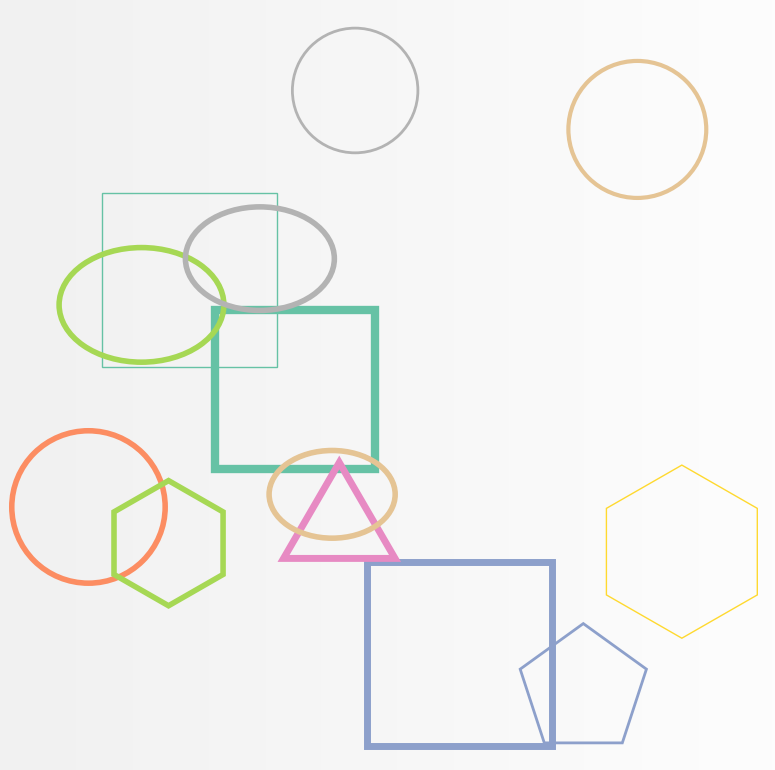[{"shape": "square", "thickness": 0.5, "radius": 0.56, "center": [0.245, 0.636]}, {"shape": "square", "thickness": 3, "radius": 0.52, "center": [0.381, 0.494]}, {"shape": "circle", "thickness": 2, "radius": 0.49, "center": [0.114, 0.342]}, {"shape": "pentagon", "thickness": 1, "radius": 0.43, "center": [0.753, 0.105]}, {"shape": "square", "thickness": 2.5, "radius": 0.6, "center": [0.593, 0.15]}, {"shape": "triangle", "thickness": 2.5, "radius": 0.42, "center": [0.438, 0.316]}, {"shape": "oval", "thickness": 2, "radius": 0.53, "center": [0.183, 0.604]}, {"shape": "hexagon", "thickness": 2, "radius": 0.41, "center": [0.217, 0.295]}, {"shape": "hexagon", "thickness": 0.5, "radius": 0.56, "center": [0.88, 0.284]}, {"shape": "oval", "thickness": 2, "radius": 0.41, "center": [0.429, 0.358]}, {"shape": "circle", "thickness": 1.5, "radius": 0.44, "center": [0.822, 0.832]}, {"shape": "oval", "thickness": 2, "radius": 0.48, "center": [0.335, 0.664]}, {"shape": "circle", "thickness": 1, "radius": 0.4, "center": [0.458, 0.883]}]